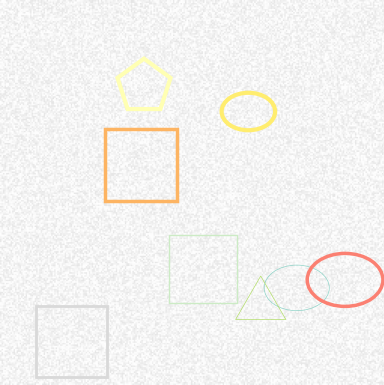[{"shape": "oval", "thickness": 0.5, "radius": 0.42, "center": [0.771, 0.252]}, {"shape": "pentagon", "thickness": 3, "radius": 0.36, "center": [0.374, 0.775]}, {"shape": "oval", "thickness": 2.5, "radius": 0.49, "center": [0.896, 0.273]}, {"shape": "square", "thickness": 2.5, "radius": 0.46, "center": [0.366, 0.572]}, {"shape": "triangle", "thickness": 0.5, "radius": 0.38, "center": [0.677, 0.208]}, {"shape": "square", "thickness": 2, "radius": 0.46, "center": [0.185, 0.112]}, {"shape": "square", "thickness": 1, "radius": 0.45, "center": [0.528, 0.302]}, {"shape": "oval", "thickness": 3, "radius": 0.35, "center": [0.645, 0.71]}]